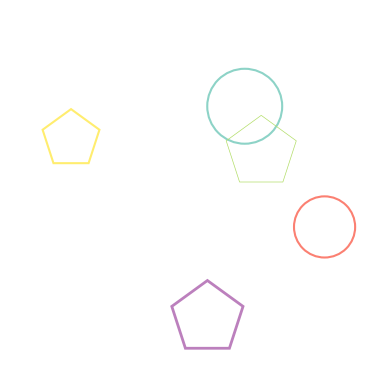[{"shape": "circle", "thickness": 1.5, "radius": 0.49, "center": [0.636, 0.724]}, {"shape": "circle", "thickness": 1.5, "radius": 0.4, "center": [0.843, 0.411]}, {"shape": "pentagon", "thickness": 0.5, "radius": 0.48, "center": [0.679, 0.605]}, {"shape": "pentagon", "thickness": 2, "radius": 0.49, "center": [0.539, 0.174]}, {"shape": "pentagon", "thickness": 1.5, "radius": 0.39, "center": [0.184, 0.639]}]